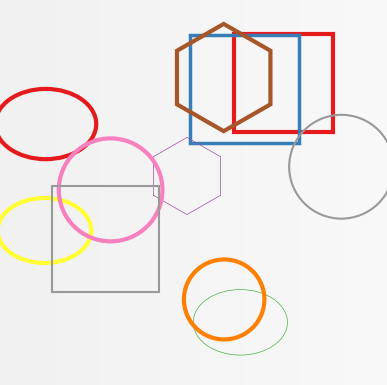[{"shape": "square", "thickness": 3, "radius": 0.64, "center": [0.731, 0.785]}, {"shape": "oval", "thickness": 3, "radius": 0.65, "center": [0.118, 0.678]}, {"shape": "square", "thickness": 2.5, "radius": 0.7, "center": [0.631, 0.769]}, {"shape": "oval", "thickness": 0.5, "radius": 0.61, "center": [0.62, 0.163]}, {"shape": "hexagon", "thickness": 0.5, "radius": 0.5, "center": [0.483, 0.543]}, {"shape": "circle", "thickness": 3, "radius": 0.52, "center": [0.578, 0.222]}, {"shape": "oval", "thickness": 3, "radius": 0.6, "center": [0.115, 0.401]}, {"shape": "hexagon", "thickness": 3, "radius": 0.7, "center": [0.577, 0.799]}, {"shape": "circle", "thickness": 3, "radius": 0.67, "center": [0.285, 0.507]}, {"shape": "square", "thickness": 1.5, "radius": 0.69, "center": [0.272, 0.378]}, {"shape": "circle", "thickness": 1.5, "radius": 0.67, "center": [0.881, 0.567]}]